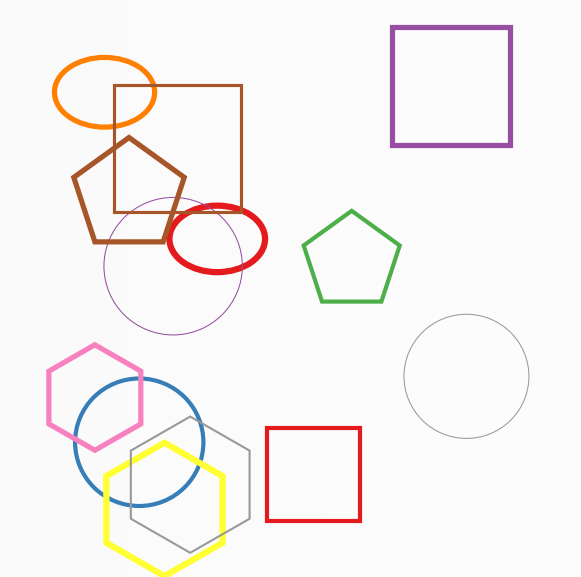[{"shape": "square", "thickness": 2, "radius": 0.4, "center": [0.539, 0.177]}, {"shape": "oval", "thickness": 3, "radius": 0.41, "center": [0.374, 0.585]}, {"shape": "circle", "thickness": 2, "radius": 0.55, "center": [0.24, 0.233]}, {"shape": "pentagon", "thickness": 2, "radius": 0.43, "center": [0.605, 0.547]}, {"shape": "circle", "thickness": 0.5, "radius": 0.6, "center": [0.298, 0.538]}, {"shape": "square", "thickness": 2.5, "radius": 0.51, "center": [0.776, 0.85]}, {"shape": "oval", "thickness": 2.5, "radius": 0.43, "center": [0.18, 0.839]}, {"shape": "hexagon", "thickness": 3, "radius": 0.58, "center": [0.283, 0.117]}, {"shape": "square", "thickness": 1.5, "radius": 0.55, "center": [0.306, 0.742]}, {"shape": "pentagon", "thickness": 2.5, "radius": 0.5, "center": [0.222, 0.661]}, {"shape": "hexagon", "thickness": 2.5, "radius": 0.46, "center": [0.163, 0.311]}, {"shape": "hexagon", "thickness": 1, "radius": 0.59, "center": [0.327, 0.16]}, {"shape": "circle", "thickness": 0.5, "radius": 0.54, "center": [0.803, 0.347]}]